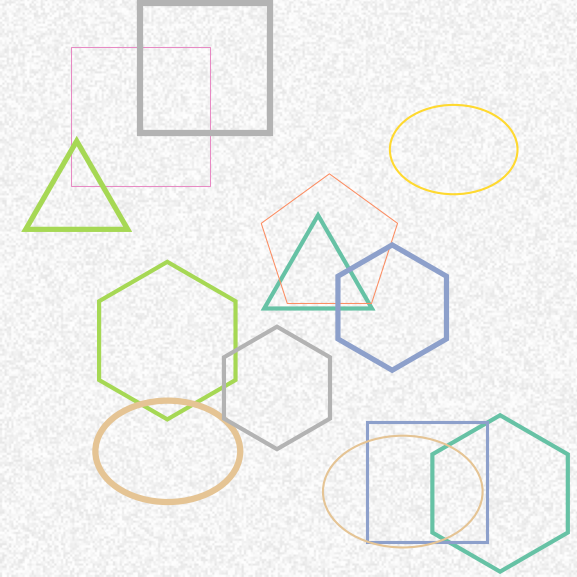[{"shape": "triangle", "thickness": 2, "radius": 0.54, "center": [0.551, 0.519]}, {"shape": "hexagon", "thickness": 2, "radius": 0.68, "center": [0.866, 0.145]}, {"shape": "pentagon", "thickness": 0.5, "radius": 0.62, "center": [0.57, 0.574]}, {"shape": "hexagon", "thickness": 2.5, "radius": 0.54, "center": [0.679, 0.467]}, {"shape": "square", "thickness": 1.5, "radius": 0.52, "center": [0.74, 0.165]}, {"shape": "square", "thickness": 0.5, "radius": 0.6, "center": [0.244, 0.797]}, {"shape": "triangle", "thickness": 2.5, "radius": 0.51, "center": [0.133, 0.653]}, {"shape": "hexagon", "thickness": 2, "radius": 0.68, "center": [0.29, 0.409]}, {"shape": "oval", "thickness": 1, "radius": 0.55, "center": [0.786, 0.74]}, {"shape": "oval", "thickness": 3, "radius": 0.63, "center": [0.291, 0.218]}, {"shape": "oval", "thickness": 1, "radius": 0.69, "center": [0.697, 0.148]}, {"shape": "hexagon", "thickness": 2, "radius": 0.53, "center": [0.48, 0.327]}, {"shape": "square", "thickness": 3, "radius": 0.56, "center": [0.356, 0.881]}]